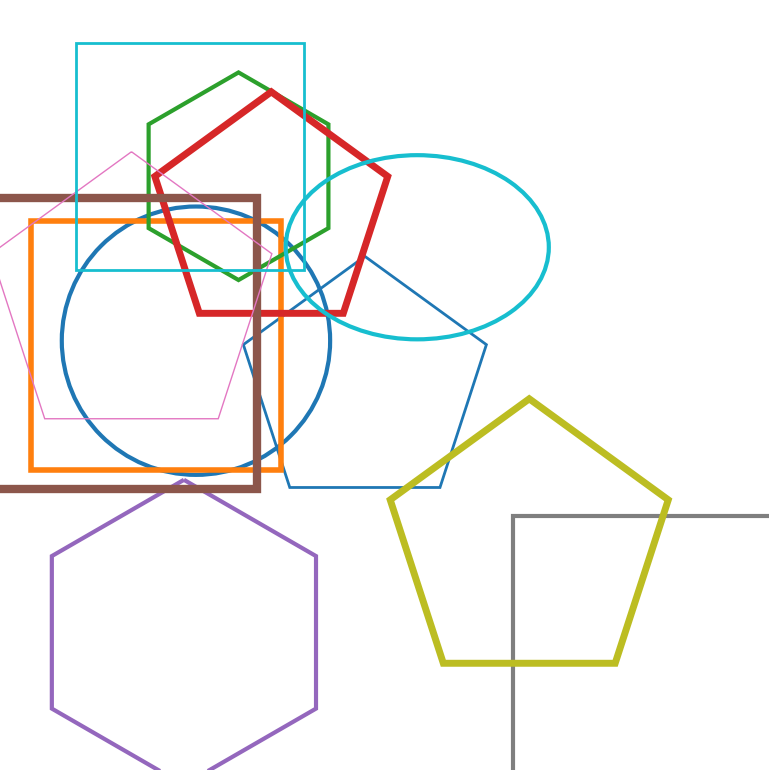[{"shape": "pentagon", "thickness": 1, "radius": 0.83, "center": [0.474, 0.501]}, {"shape": "circle", "thickness": 1.5, "radius": 0.87, "center": [0.254, 0.558]}, {"shape": "square", "thickness": 2, "radius": 0.81, "center": [0.203, 0.551]}, {"shape": "hexagon", "thickness": 1.5, "radius": 0.67, "center": [0.31, 0.771]}, {"shape": "pentagon", "thickness": 2.5, "radius": 0.8, "center": [0.352, 0.722]}, {"shape": "hexagon", "thickness": 1.5, "radius": 0.99, "center": [0.239, 0.179]}, {"shape": "square", "thickness": 3, "radius": 0.94, "center": [0.145, 0.554]}, {"shape": "pentagon", "thickness": 0.5, "radius": 0.96, "center": [0.171, 0.611]}, {"shape": "square", "thickness": 1.5, "radius": 0.92, "center": [0.852, 0.145]}, {"shape": "pentagon", "thickness": 2.5, "radius": 0.95, "center": [0.687, 0.292]}, {"shape": "square", "thickness": 1, "radius": 0.74, "center": [0.247, 0.797]}, {"shape": "oval", "thickness": 1.5, "radius": 0.85, "center": [0.542, 0.679]}]